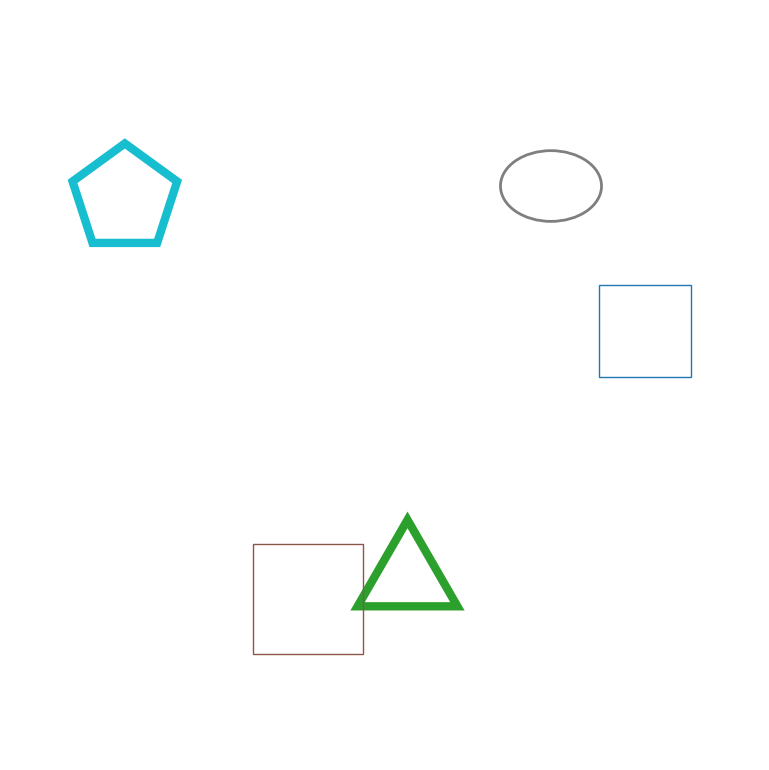[{"shape": "square", "thickness": 0.5, "radius": 0.3, "center": [0.837, 0.571]}, {"shape": "triangle", "thickness": 3, "radius": 0.37, "center": [0.529, 0.25]}, {"shape": "square", "thickness": 0.5, "radius": 0.36, "center": [0.4, 0.222]}, {"shape": "oval", "thickness": 1, "radius": 0.33, "center": [0.716, 0.758]}, {"shape": "pentagon", "thickness": 3, "radius": 0.36, "center": [0.162, 0.742]}]